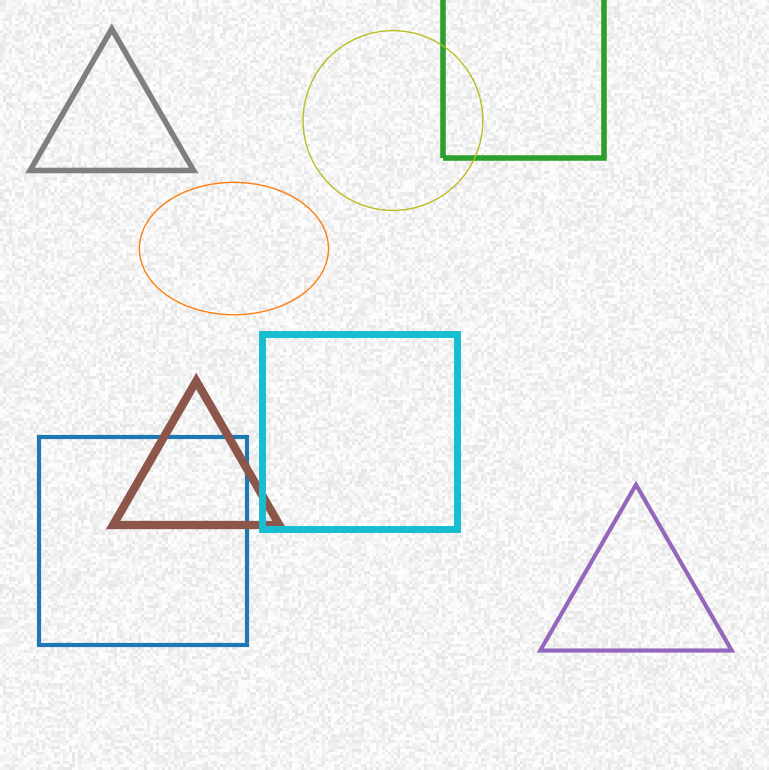[{"shape": "square", "thickness": 1.5, "radius": 0.68, "center": [0.186, 0.297]}, {"shape": "oval", "thickness": 0.5, "radius": 0.61, "center": [0.304, 0.677]}, {"shape": "square", "thickness": 2, "radius": 0.52, "center": [0.68, 0.9]}, {"shape": "triangle", "thickness": 1.5, "radius": 0.72, "center": [0.826, 0.227]}, {"shape": "triangle", "thickness": 3, "radius": 0.62, "center": [0.255, 0.38]}, {"shape": "triangle", "thickness": 2, "radius": 0.61, "center": [0.145, 0.84]}, {"shape": "circle", "thickness": 0.5, "radius": 0.58, "center": [0.51, 0.843]}, {"shape": "square", "thickness": 2.5, "radius": 0.63, "center": [0.467, 0.439]}]